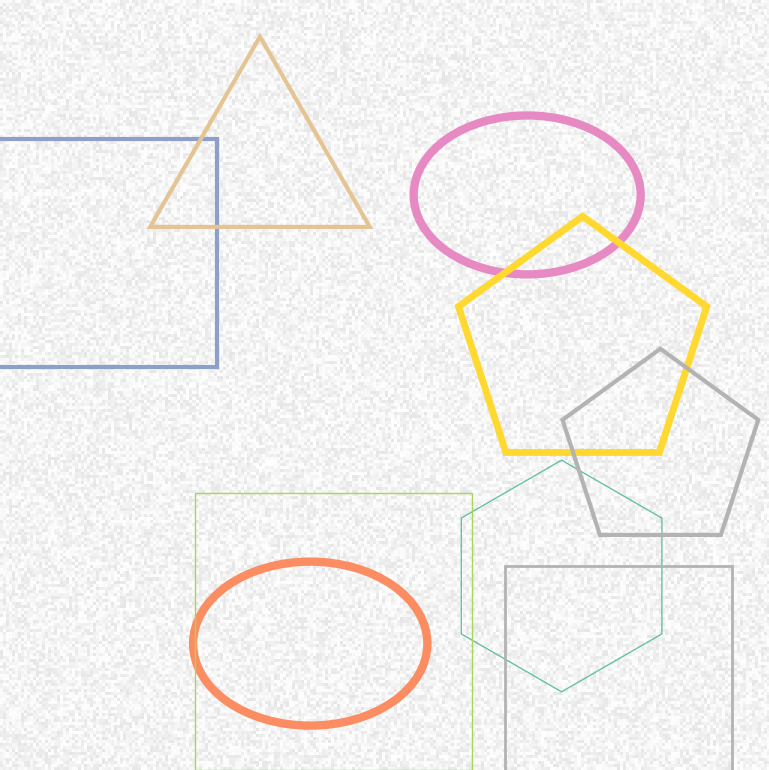[{"shape": "hexagon", "thickness": 0.5, "radius": 0.75, "center": [0.729, 0.252]}, {"shape": "oval", "thickness": 3, "radius": 0.76, "center": [0.403, 0.164]}, {"shape": "square", "thickness": 1.5, "radius": 0.74, "center": [0.133, 0.672]}, {"shape": "oval", "thickness": 3, "radius": 0.74, "center": [0.685, 0.747]}, {"shape": "square", "thickness": 0.5, "radius": 0.9, "center": [0.433, 0.18]}, {"shape": "pentagon", "thickness": 2.5, "radius": 0.85, "center": [0.757, 0.55]}, {"shape": "triangle", "thickness": 1.5, "radius": 0.82, "center": [0.338, 0.788]}, {"shape": "square", "thickness": 1, "radius": 0.74, "center": [0.803, 0.118]}, {"shape": "pentagon", "thickness": 1.5, "radius": 0.67, "center": [0.858, 0.413]}]